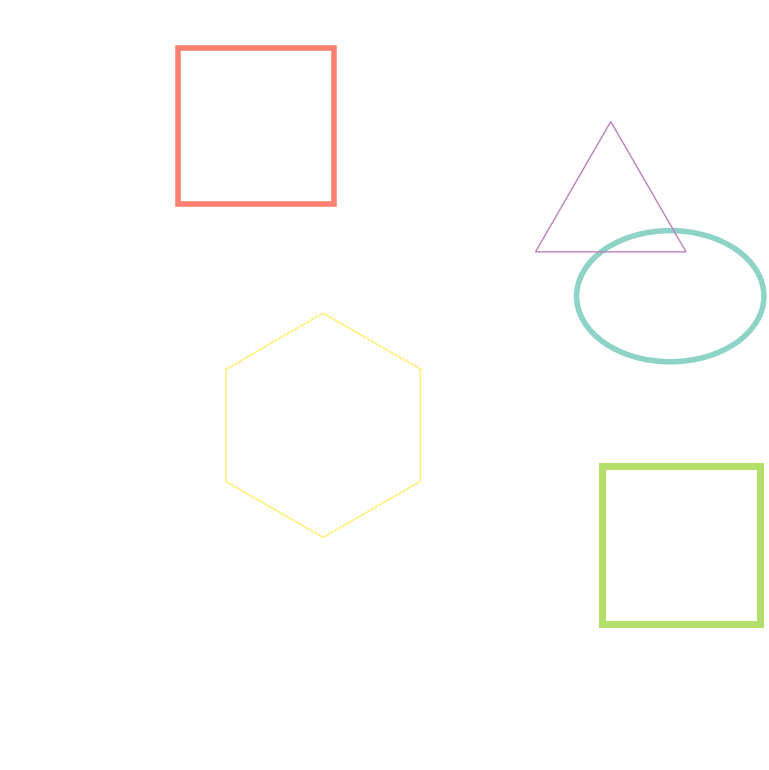[{"shape": "oval", "thickness": 2, "radius": 0.61, "center": [0.87, 0.615]}, {"shape": "square", "thickness": 2, "radius": 0.51, "center": [0.332, 0.836]}, {"shape": "square", "thickness": 2.5, "radius": 0.51, "center": [0.885, 0.293]}, {"shape": "triangle", "thickness": 0.5, "radius": 0.56, "center": [0.793, 0.729]}, {"shape": "hexagon", "thickness": 0.5, "radius": 0.73, "center": [0.42, 0.448]}]